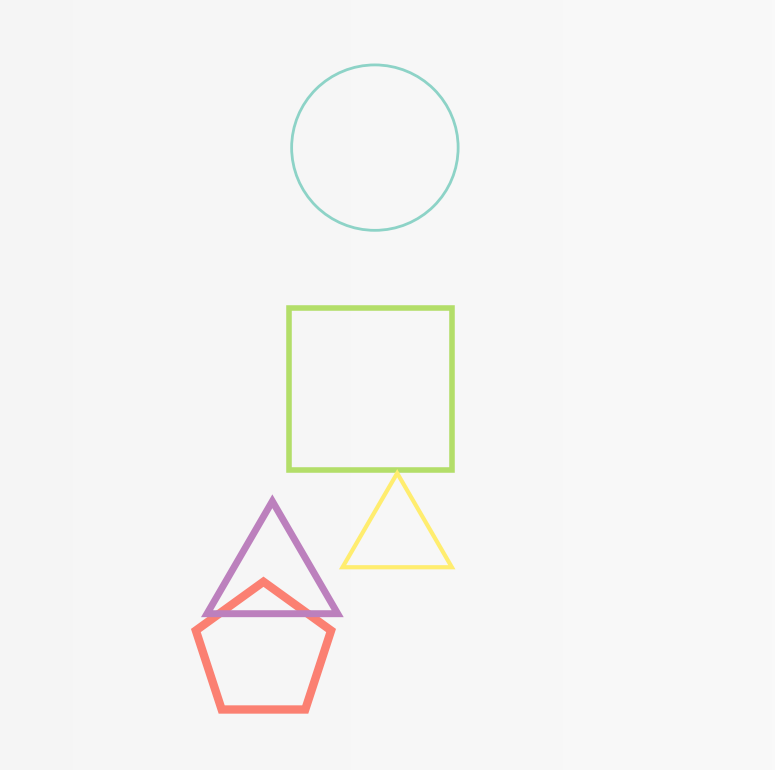[{"shape": "circle", "thickness": 1, "radius": 0.54, "center": [0.484, 0.808]}, {"shape": "pentagon", "thickness": 3, "radius": 0.46, "center": [0.34, 0.153]}, {"shape": "square", "thickness": 2, "radius": 0.53, "center": [0.478, 0.495]}, {"shape": "triangle", "thickness": 2.5, "radius": 0.49, "center": [0.351, 0.252]}, {"shape": "triangle", "thickness": 1.5, "radius": 0.41, "center": [0.513, 0.304]}]